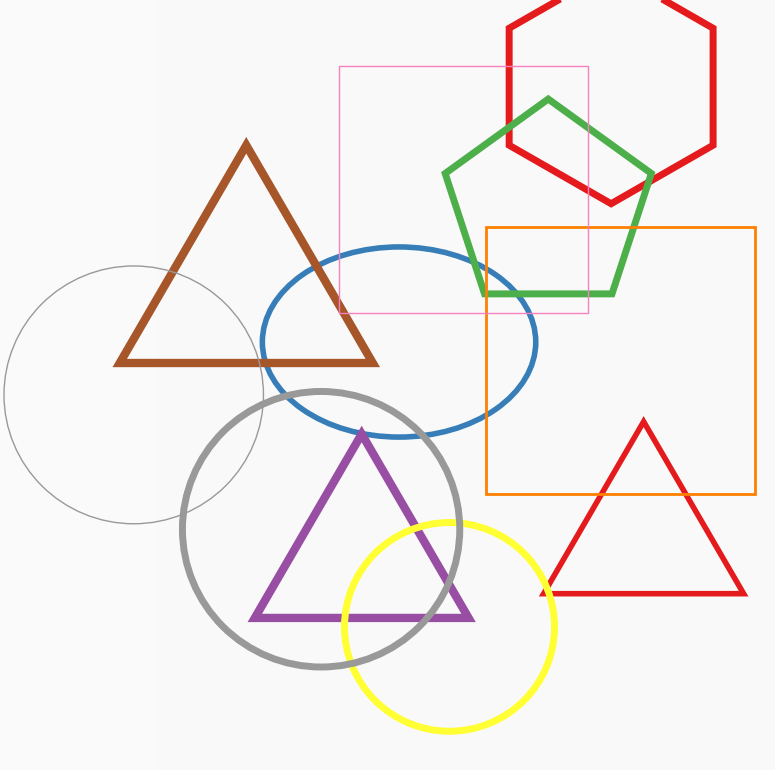[{"shape": "triangle", "thickness": 2, "radius": 0.74, "center": [0.831, 0.303]}, {"shape": "hexagon", "thickness": 2.5, "radius": 0.76, "center": [0.789, 0.887]}, {"shape": "oval", "thickness": 2, "radius": 0.88, "center": [0.515, 0.556]}, {"shape": "pentagon", "thickness": 2.5, "radius": 0.7, "center": [0.707, 0.732]}, {"shape": "triangle", "thickness": 3, "radius": 0.8, "center": [0.467, 0.277]}, {"shape": "square", "thickness": 1, "radius": 0.87, "center": [0.8, 0.532]}, {"shape": "circle", "thickness": 2.5, "radius": 0.68, "center": [0.58, 0.186]}, {"shape": "triangle", "thickness": 3, "radius": 0.94, "center": [0.318, 0.623]}, {"shape": "square", "thickness": 0.5, "radius": 0.8, "center": [0.599, 0.754]}, {"shape": "circle", "thickness": 2.5, "radius": 0.89, "center": [0.414, 0.313]}, {"shape": "circle", "thickness": 0.5, "radius": 0.84, "center": [0.173, 0.487]}]